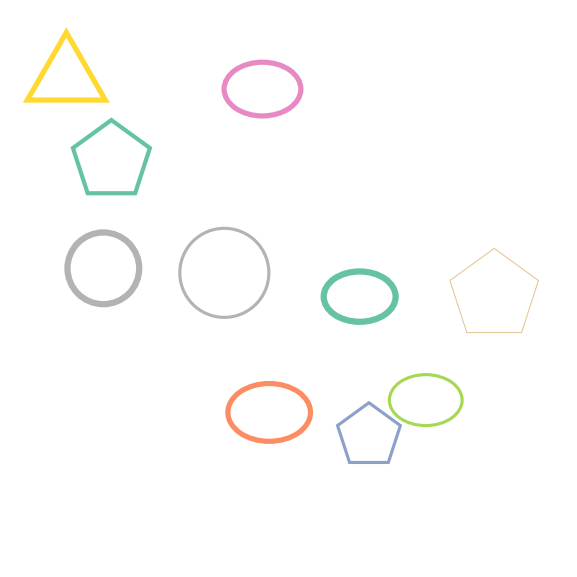[{"shape": "pentagon", "thickness": 2, "radius": 0.35, "center": [0.193, 0.721]}, {"shape": "oval", "thickness": 3, "radius": 0.31, "center": [0.623, 0.486]}, {"shape": "oval", "thickness": 2.5, "radius": 0.36, "center": [0.466, 0.285]}, {"shape": "pentagon", "thickness": 1.5, "radius": 0.29, "center": [0.639, 0.245]}, {"shape": "oval", "thickness": 2.5, "radius": 0.33, "center": [0.454, 0.845]}, {"shape": "oval", "thickness": 1.5, "radius": 0.32, "center": [0.737, 0.306]}, {"shape": "triangle", "thickness": 2.5, "radius": 0.39, "center": [0.115, 0.865]}, {"shape": "pentagon", "thickness": 0.5, "radius": 0.4, "center": [0.856, 0.488]}, {"shape": "circle", "thickness": 3, "radius": 0.31, "center": [0.179, 0.535]}, {"shape": "circle", "thickness": 1.5, "radius": 0.39, "center": [0.388, 0.527]}]